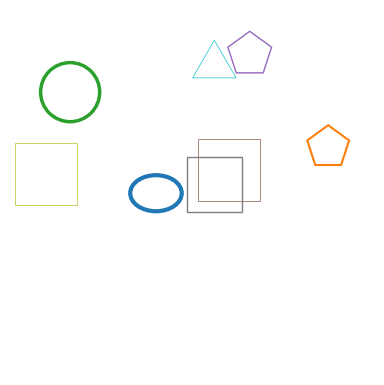[{"shape": "oval", "thickness": 3, "radius": 0.33, "center": [0.405, 0.498]}, {"shape": "pentagon", "thickness": 1.5, "radius": 0.29, "center": [0.852, 0.618]}, {"shape": "circle", "thickness": 2.5, "radius": 0.38, "center": [0.182, 0.761]}, {"shape": "pentagon", "thickness": 1, "radius": 0.3, "center": [0.649, 0.859]}, {"shape": "square", "thickness": 0.5, "radius": 0.4, "center": [0.595, 0.558]}, {"shape": "square", "thickness": 1, "radius": 0.36, "center": [0.558, 0.521]}, {"shape": "square", "thickness": 0.5, "radius": 0.4, "center": [0.12, 0.548]}, {"shape": "triangle", "thickness": 0.5, "radius": 0.33, "center": [0.557, 0.83]}]